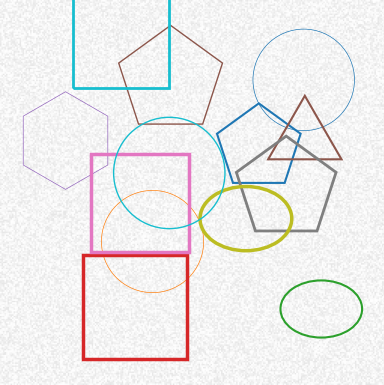[{"shape": "pentagon", "thickness": 1.5, "radius": 0.57, "center": [0.672, 0.617]}, {"shape": "circle", "thickness": 0.5, "radius": 0.66, "center": [0.789, 0.793]}, {"shape": "circle", "thickness": 0.5, "radius": 0.66, "center": [0.396, 0.373]}, {"shape": "oval", "thickness": 1.5, "radius": 0.53, "center": [0.835, 0.197]}, {"shape": "square", "thickness": 2.5, "radius": 0.67, "center": [0.35, 0.204]}, {"shape": "hexagon", "thickness": 0.5, "radius": 0.63, "center": [0.17, 0.635]}, {"shape": "triangle", "thickness": 1.5, "radius": 0.55, "center": [0.792, 0.641]}, {"shape": "pentagon", "thickness": 1, "radius": 0.71, "center": [0.443, 0.792]}, {"shape": "square", "thickness": 2.5, "radius": 0.64, "center": [0.363, 0.472]}, {"shape": "pentagon", "thickness": 2, "radius": 0.68, "center": [0.743, 0.51]}, {"shape": "oval", "thickness": 2.5, "radius": 0.6, "center": [0.639, 0.432]}, {"shape": "square", "thickness": 2, "radius": 0.63, "center": [0.314, 0.898]}, {"shape": "circle", "thickness": 1, "radius": 0.72, "center": [0.44, 0.551]}]